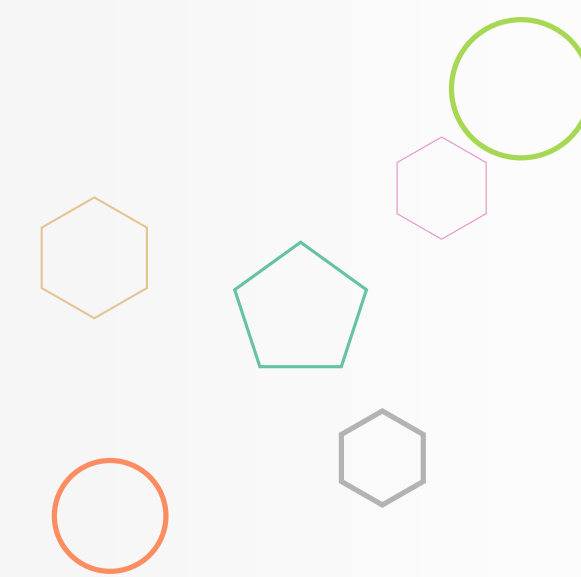[{"shape": "pentagon", "thickness": 1.5, "radius": 0.6, "center": [0.517, 0.461]}, {"shape": "circle", "thickness": 2.5, "radius": 0.48, "center": [0.19, 0.106]}, {"shape": "hexagon", "thickness": 0.5, "radius": 0.44, "center": [0.76, 0.673]}, {"shape": "circle", "thickness": 2.5, "radius": 0.6, "center": [0.896, 0.845]}, {"shape": "hexagon", "thickness": 1, "radius": 0.52, "center": [0.162, 0.553]}, {"shape": "hexagon", "thickness": 2.5, "radius": 0.41, "center": [0.658, 0.206]}]